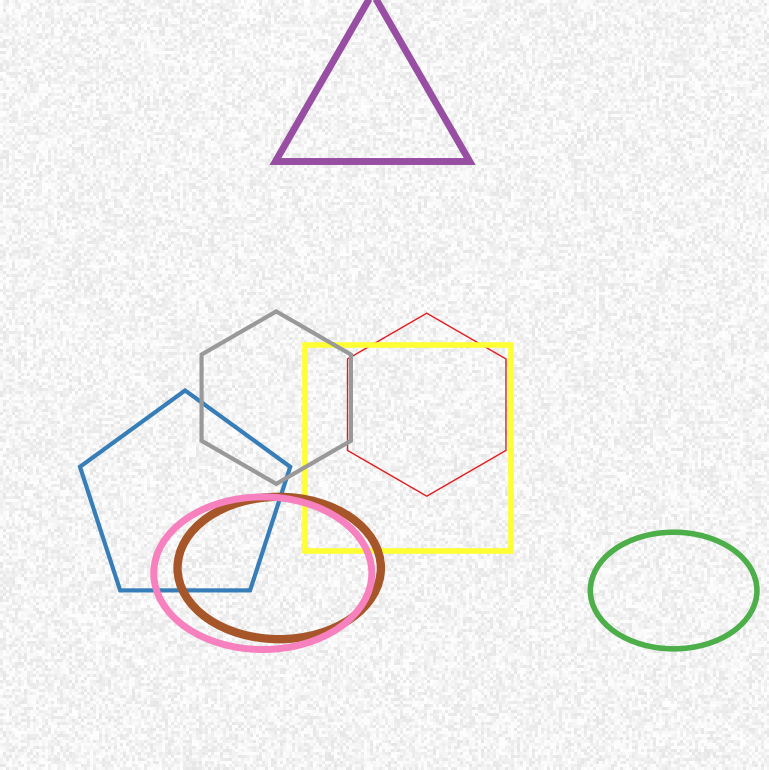[{"shape": "hexagon", "thickness": 0.5, "radius": 0.59, "center": [0.554, 0.474]}, {"shape": "pentagon", "thickness": 1.5, "radius": 0.72, "center": [0.24, 0.349]}, {"shape": "oval", "thickness": 2, "radius": 0.54, "center": [0.875, 0.233]}, {"shape": "triangle", "thickness": 2.5, "radius": 0.73, "center": [0.484, 0.863]}, {"shape": "square", "thickness": 2, "radius": 0.67, "center": [0.529, 0.418]}, {"shape": "oval", "thickness": 3, "radius": 0.66, "center": [0.363, 0.262]}, {"shape": "oval", "thickness": 2.5, "radius": 0.71, "center": [0.341, 0.256]}, {"shape": "hexagon", "thickness": 1.5, "radius": 0.56, "center": [0.359, 0.484]}]